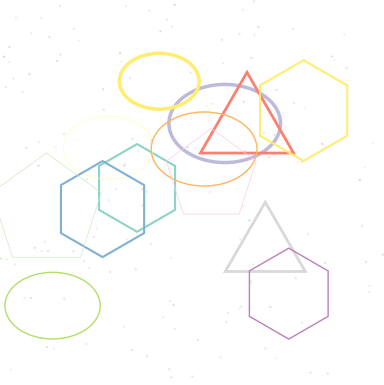[{"shape": "hexagon", "thickness": 1.5, "radius": 0.57, "center": [0.356, 0.512]}, {"shape": "oval", "thickness": 0.5, "radius": 0.59, "center": [0.281, 0.617]}, {"shape": "oval", "thickness": 2.5, "radius": 0.72, "center": [0.584, 0.679]}, {"shape": "triangle", "thickness": 2, "radius": 0.7, "center": [0.642, 0.672]}, {"shape": "hexagon", "thickness": 1.5, "radius": 0.62, "center": [0.266, 0.457]}, {"shape": "oval", "thickness": 1, "radius": 0.69, "center": [0.53, 0.613]}, {"shape": "oval", "thickness": 1, "radius": 0.62, "center": [0.137, 0.206]}, {"shape": "pentagon", "thickness": 0.5, "radius": 0.61, "center": [0.549, 0.543]}, {"shape": "triangle", "thickness": 2, "radius": 0.6, "center": [0.689, 0.355]}, {"shape": "hexagon", "thickness": 1, "radius": 0.59, "center": [0.75, 0.237]}, {"shape": "pentagon", "thickness": 0.5, "radius": 0.75, "center": [0.121, 0.453]}, {"shape": "oval", "thickness": 2.5, "radius": 0.52, "center": [0.414, 0.789]}, {"shape": "hexagon", "thickness": 1.5, "radius": 0.65, "center": [0.789, 0.713]}]